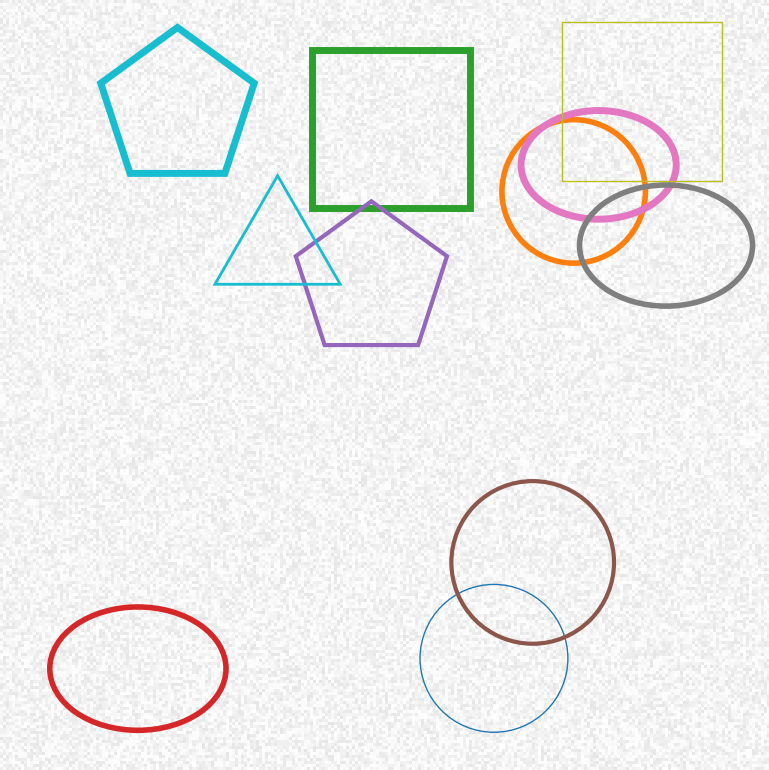[{"shape": "circle", "thickness": 0.5, "radius": 0.48, "center": [0.641, 0.145]}, {"shape": "circle", "thickness": 2, "radius": 0.47, "center": [0.745, 0.751]}, {"shape": "square", "thickness": 2.5, "radius": 0.51, "center": [0.508, 0.833]}, {"shape": "oval", "thickness": 2, "radius": 0.57, "center": [0.179, 0.132]}, {"shape": "pentagon", "thickness": 1.5, "radius": 0.52, "center": [0.482, 0.635]}, {"shape": "circle", "thickness": 1.5, "radius": 0.53, "center": [0.692, 0.27]}, {"shape": "oval", "thickness": 2.5, "radius": 0.5, "center": [0.777, 0.786]}, {"shape": "oval", "thickness": 2, "radius": 0.56, "center": [0.865, 0.681]}, {"shape": "square", "thickness": 0.5, "radius": 0.52, "center": [0.834, 0.868]}, {"shape": "triangle", "thickness": 1, "radius": 0.47, "center": [0.361, 0.678]}, {"shape": "pentagon", "thickness": 2.5, "radius": 0.52, "center": [0.23, 0.86]}]